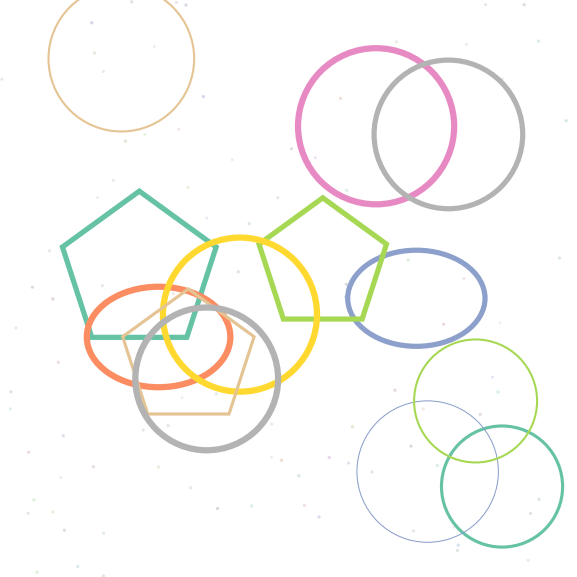[{"shape": "circle", "thickness": 1.5, "radius": 0.52, "center": [0.869, 0.157]}, {"shape": "pentagon", "thickness": 2.5, "radius": 0.7, "center": [0.241, 0.528]}, {"shape": "oval", "thickness": 3, "radius": 0.62, "center": [0.275, 0.416]}, {"shape": "circle", "thickness": 0.5, "radius": 0.61, "center": [0.741, 0.183]}, {"shape": "oval", "thickness": 2.5, "radius": 0.59, "center": [0.721, 0.483]}, {"shape": "circle", "thickness": 3, "radius": 0.68, "center": [0.651, 0.78]}, {"shape": "pentagon", "thickness": 2.5, "radius": 0.58, "center": [0.559, 0.541]}, {"shape": "circle", "thickness": 1, "radius": 0.53, "center": [0.824, 0.305]}, {"shape": "circle", "thickness": 3, "radius": 0.67, "center": [0.416, 0.454]}, {"shape": "pentagon", "thickness": 1.5, "radius": 0.6, "center": [0.326, 0.379]}, {"shape": "circle", "thickness": 1, "radius": 0.63, "center": [0.21, 0.898]}, {"shape": "circle", "thickness": 2.5, "radius": 0.64, "center": [0.776, 0.766]}, {"shape": "circle", "thickness": 3, "radius": 0.62, "center": [0.358, 0.343]}]